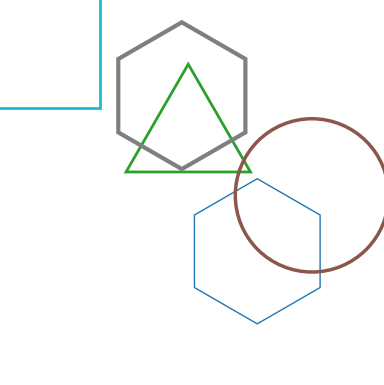[{"shape": "hexagon", "thickness": 1, "radius": 0.94, "center": [0.668, 0.347]}, {"shape": "triangle", "thickness": 2, "radius": 0.93, "center": [0.489, 0.647]}, {"shape": "circle", "thickness": 2.5, "radius": 1.0, "center": [0.81, 0.493]}, {"shape": "hexagon", "thickness": 3, "radius": 0.95, "center": [0.472, 0.751]}, {"shape": "square", "thickness": 2, "radius": 0.8, "center": [0.102, 0.878]}]